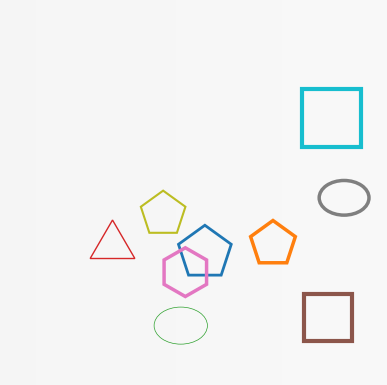[{"shape": "pentagon", "thickness": 2, "radius": 0.36, "center": [0.529, 0.343]}, {"shape": "pentagon", "thickness": 2.5, "radius": 0.3, "center": [0.704, 0.367]}, {"shape": "oval", "thickness": 0.5, "radius": 0.34, "center": [0.466, 0.154]}, {"shape": "triangle", "thickness": 1, "radius": 0.33, "center": [0.29, 0.362]}, {"shape": "square", "thickness": 3, "radius": 0.31, "center": [0.846, 0.174]}, {"shape": "hexagon", "thickness": 2.5, "radius": 0.32, "center": [0.478, 0.293]}, {"shape": "oval", "thickness": 2.5, "radius": 0.32, "center": [0.888, 0.486]}, {"shape": "pentagon", "thickness": 1.5, "radius": 0.3, "center": [0.421, 0.444]}, {"shape": "square", "thickness": 3, "radius": 0.38, "center": [0.856, 0.694]}]